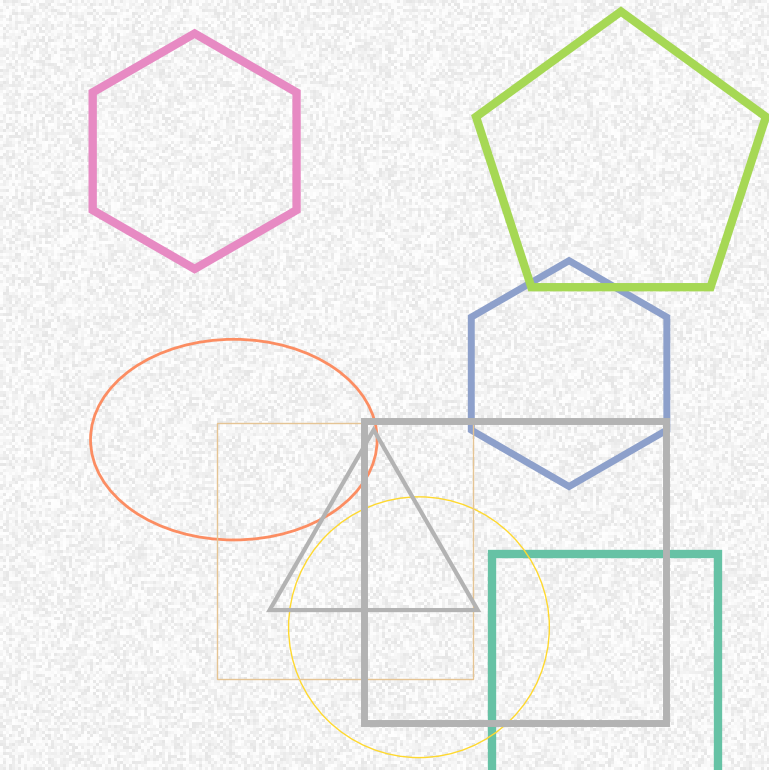[{"shape": "square", "thickness": 3, "radius": 0.73, "center": [0.785, 0.133]}, {"shape": "oval", "thickness": 1, "radius": 0.93, "center": [0.304, 0.429]}, {"shape": "hexagon", "thickness": 2.5, "radius": 0.73, "center": [0.739, 0.515]}, {"shape": "hexagon", "thickness": 3, "radius": 0.76, "center": [0.253, 0.804]}, {"shape": "pentagon", "thickness": 3, "radius": 0.99, "center": [0.806, 0.787]}, {"shape": "circle", "thickness": 0.5, "radius": 0.85, "center": [0.544, 0.185]}, {"shape": "square", "thickness": 0.5, "radius": 0.83, "center": [0.448, 0.284]}, {"shape": "square", "thickness": 2.5, "radius": 0.98, "center": [0.669, 0.257]}, {"shape": "triangle", "thickness": 1.5, "radius": 0.78, "center": [0.485, 0.286]}]